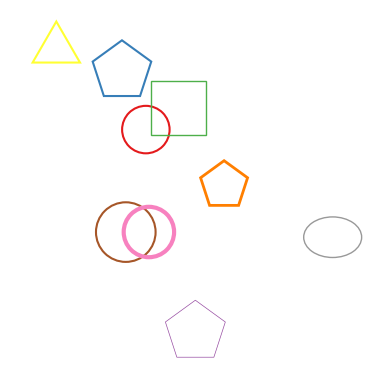[{"shape": "circle", "thickness": 1.5, "radius": 0.31, "center": [0.379, 0.663]}, {"shape": "pentagon", "thickness": 1.5, "radius": 0.4, "center": [0.317, 0.815]}, {"shape": "square", "thickness": 1, "radius": 0.35, "center": [0.463, 0.719]}, {"shape": "pentagon", "thickness": 0.5, "radius": 0.41, "center": [0.507, 0.138]}, {"shape": "pentagon", "thickness": 2, "radius": 0.32, "center": [0.582, 0.518]}, {"shape": "triangle", "thickness": 1.5, "radius": 0.36, "center": [0.146, 0.873]}, {"shape": "circle", "thickness": 1.5, "radius": 0.39, "center": [0.327, 0.397]}, {"shape": "circle", "thickness": 3, "radius": 0.33, "center": [0.387, 0.397]}, {"shape": "oval", "thickness": 1, "radius": 0.38, "center": [0.864, 0.384]}]